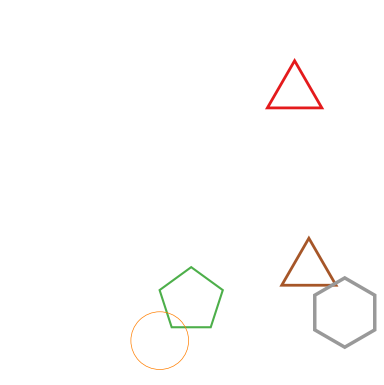[{"shape": "triangle", "thickness": 2, "radius": 0.41, "center": [0.765, 0.761]}, {"shape": "pentagon", "thickness": 1.5, "radius": 0.43, "center": [0.497, 0.22]}, {"shape": "circle", "thickness": 0.5, "radius": 0.37, "center": [0.415, 0.115]}, {"shape": "triangle", "thickness": 2, "radius": 0.41, "center": [0.802, 0.3]}, {"shape": "hexagon", "thickness": 2.5, "radius": 0.45, "center": [0.895, 0.188]}]